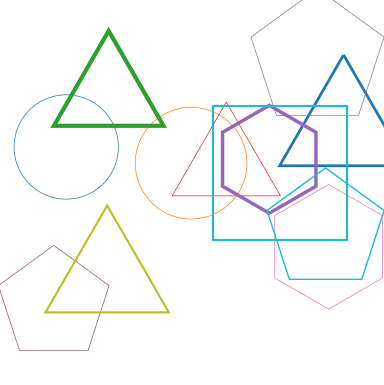[{"shape": "circle", "thickness": 0.5, "radius": 0.68, "center": [0.172, 0.618]}, {"shape": "triangle", "thickness": 2, "radius": 0.96, "center": [0.892, 0.665]}, {"shape": "circle", "thickness": 0.5, "radius": 0.73, "center": [0.496, 0.576]}, {"shape": "triangle", "thickness": 3, "radius": 0.82, "center": [0.282, 0.755]}, {"shape": "triangle", "thickness": 0.5, "radius": 0.81, "center": [0.588, 0.573]}, {"shape": "hexagon", "thickness": 2.5, "radius": 0.7, "center": [0.699, 0.586]}, {"shape": "pentagon", "thickness": 0.5, "radius": 0.76, "center": [0.14, 0.211]}, {"shape": "hexagon", "thickness": 0.5, "radius": 0.81, "center": [0.854, 0.359]}, {"shape": "pentagon", "thickness": 0.5, "radius": 0.91, "center": [0.825, 0.848]}, {"shape": "triangle", "thickness": 1.5, "radius": 0.92, "center": [0.278, 0.281]}, {"shape": "pentagon", "thickness": 1, "radius": 0.8, "center": [0.846, 0.404]}, {"shape": "square", "thickness": 1.5, "radius": 0.87, "center": [0.727, 0.55]}]